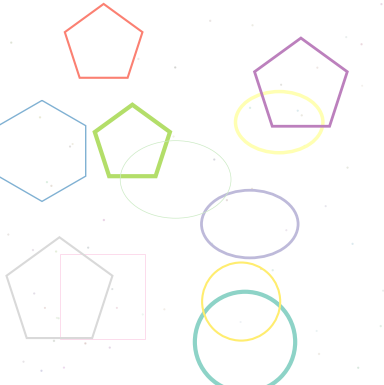[{"shape": "circle", "thickness": 3, "radius": 0.65, "center": [0.636, 0.112]}, {"shape": "oval", "thickness": 2.5, "radius": 0.57, "center": [0.725, 0.683]}, {"shape": "oval", "thickness": 2, "radius": 0.63, "center": [0.649, 0.418]}, {"shape": "pentagon", "thickness": 1.5, "radius": 0.53, "center": [0.269, 0.884]}, {"shape": "hexagon", "thickness": 1, "radius": 0.66, "center": [0.109, 0.608]}, {"shape": "pentagon", "thickness": 3, "radius": 0.51, "center": [0.344, 0.625]}, {"shape": "square", "thickness": 0.5, "radius": 0.55, "center": [0.267, 0.231]}, {"shape": "pentagon", "thickness": 1.5, "radius": 0.72, "center": [0.154, 0.239]}, {"shape": "pentagon", "thickness": 2, "radius": 0.63, "center": [0.782, 0.775]}, {"shape": "oval", "thickness": 0.5, "radius": 0.72, "center": [0.456, 0.534]}, {"shape": "circle", "thickness": 1.5, "radius": 0.51, "center": [0.626, 0.217]}]